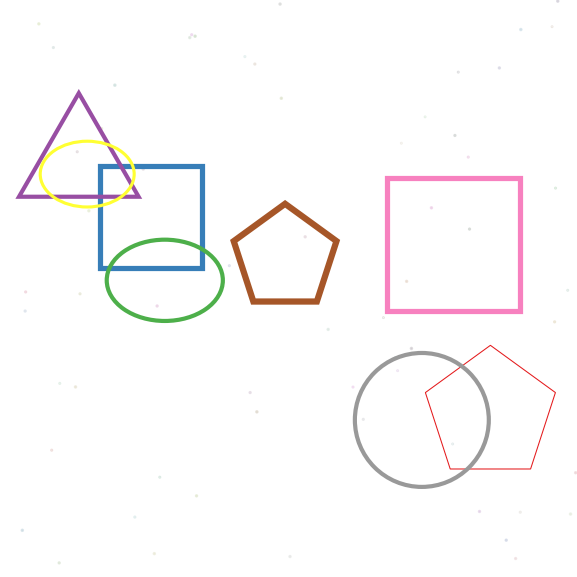[{"shape": "pentagon", "thickness": 0.5, "radius": 0.59, "center": [0.849, 0.283]}, {"shape": "square", "thickness": 2.5, "radius": 0.44, "center": [0.261, 0.623]}, {"shape": "oval", "thickness": 2, "radius": 0.5, "center": [0.285, 0.514]}, {"shape": "triangle", "thickness": 2, "radius": 0.6, "center": [0.136, 0.718]}, {"shape": "oval", "thickness": 1.5, "radius": 0.41, "center": [0.151, 0.698]}, {"shape": "pentagon", "thickness": 3, "radius": 0.47, "center": [0.494, 0.553]}, {"shape": "square", "thickness": 2.5, "radius": 0.58, "center": [0.785, 0.576]}, {"shape": "circle", "thickness": 2, "radius": 0.58, "center": [0.73, 0.272]}]